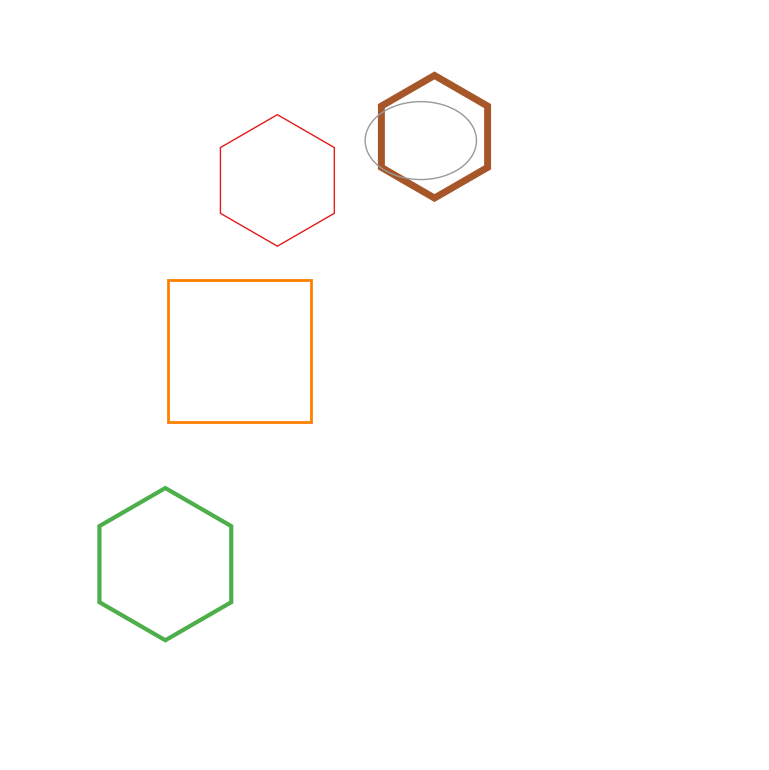[{"shape": "hexagon", "thickness": 0.5, "radius": 0.43, "center": [0.36, 0.766]}, {"shape": "hexagon", "thickness": 1.5, "radius": 0.49, "center": [0.215, 0.267]}, {"shape": "square", "thickness": 1, "radius": 0.46, "center": [0.311, 0.544]}, {"shape": "hexagon", "thickness": 2.5, "radius": 0.4, "center": [0.564, 0.822]}, {"shape": "oval", "thickness": 0.5, "radius": 0.36, "center": [0.547, 0.817]}]